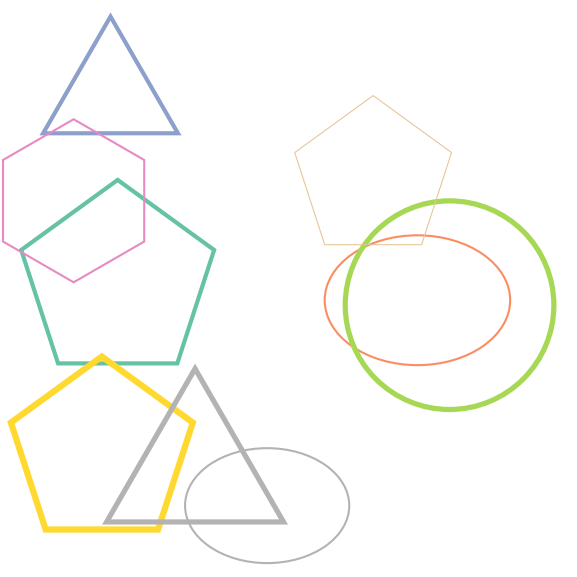[{"shape": "pentagon", "thickness": 2, "radius": 0.88, "center": [0.204, 0.512]}, {"shape": "oval", "thickness": 1, "radius": 0.8, "center": [0.723, 0.479]}, {"shape": "triangle", "thickness": 2, "radius": 0.67, "center": [0.191, 0.836]}, {"shape": "hexagon", "thickness": 1, "radius": 0.71, "center": [0.127, 0.651]}, {"shape": "circle", "thickness": 2.5, "radius": 0.9, "center": [0.778, 0.471]}, {"shape": "pentagon", "thickness": 3, "radius": 0.83, "center": [0.176, 0.216]}, {"shape": "pentagon", "thickness": 0.5, "radius": 0.71, "center": [0.646, 0.691]}, {"shape": "oval", "thickness": 1, "radius": 0.71, "center": [0.463, 0.124]}, {"shape": "triangle", "thickness": 2.5, "radius": 0.88, "center": [0.338, 0.184]}]